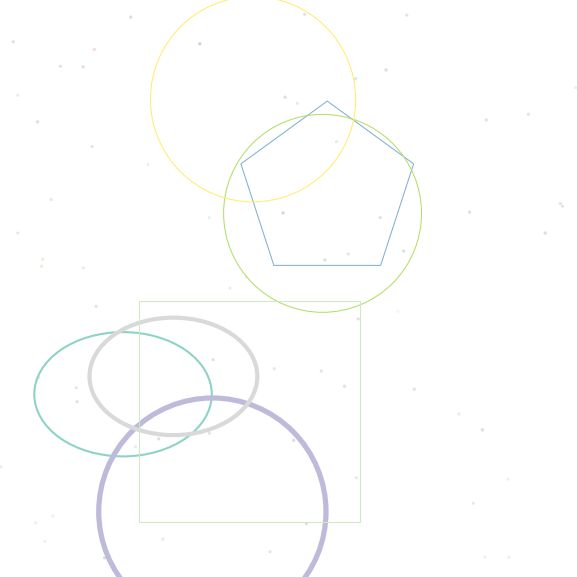[{"shape": "oval", "thickness": 1, "radius": 0.77, "center": [0.213, 0.316]}, {"shape": "circle", "thickness": 2.5, "radius": 0.98, "center": [0.368, 0.113]}, {"shape": "pentagon", "thickness": 0.5, "radius": 0.79, "center": [0.567, 0.667]}, {"shape": "circle", "thickness": 0.5, "radius": 0.86, "center": [0.559, 0.63]}, {"shape": "oval", "thickness": 2, "radius": 0.73, "center": [0.3, 0.347]}, {"shape": "square", "thickness": 0.5, "radius": 0.95, "center": [0.432, 0.287]}, {"shape": "circle", "thickness": 0.5, "radius": 0.89, "center": [0.438, 0.827]}]